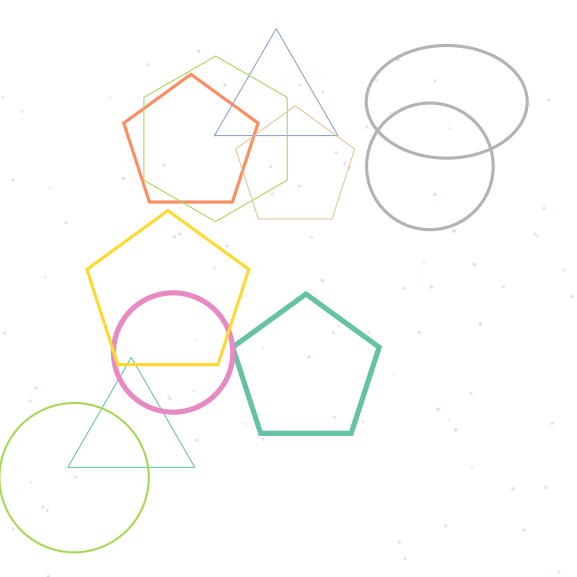[{"shape": "triangle", "thickness": 0.5, "radius": 0.63, "center": [0.227, 0.253]}, {"shape": "pentagon", "thickness": 2.5, "radius": 0.67, "center": [0.53, 0.357]}, {"shape": "pentagon", "thickness": 1.5, "radius": 0.61, "center": [0.331, 0.748]}, {"shape": "triangle", "thickness": 0.5, "radius": 0.62, "center": [0.478, 0.826]}, {"shape": "circle", "thickness": 2.5, "radius": 0.52, "center": [0.3, 0.389]}, {"shape": "hexagon", "thickness": 0.5, "radius": 0.72, "center": [0.373, 0.759]}, {"shape": "circle", "thickness": 1, "radius": 0.65, "center": [0.128, 0.172]}, {"shape": "pentagon", "thickness": 1.5, "radius": 0.74, "center": [0.291, 0.487]}, {"shape": "pentagon", "thickness": 0.5, "radius": 0.54, "center": [0.511, 0.708]}, {"shape": "circle", "thickness": 1.5, "radius": 0.55, "center": [0.744, 0.711]}, {"shape": "oval", "thickness": 1.5, "radius": 0.7, "center": [0.774, 0.823]}]